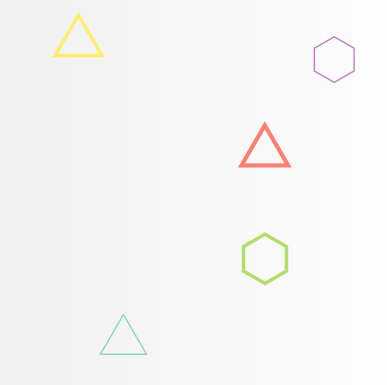[{"shape": "triangle", "thickness": 1, "radius": 0.34, "center": [0.319, 0.114]}, {"shape": "triangle", "thickness": 3, "radius": 0.35, "center": [0.683, 0.605]}, {"shape": "hexagon", "thickness": 2.5, "radius": 0.32, "center": [0.684, 0.328]}, {"shape": "hexagon", "thickness": 1, "radius": 0.3, "center": [0.863, 0.845]}, {"shape": "triangle", "thickness": 2.5, "radius": 0.35, "center": [0.203, 0.891]}]